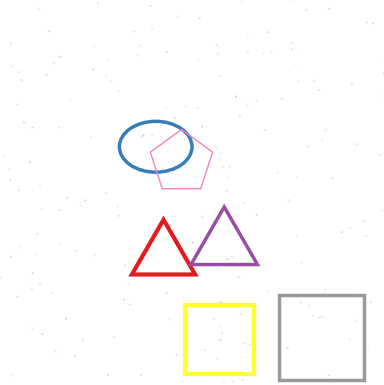[{"shape": "triangle", "thickness": 3, "radius": 0.47, "center": [0.425, 0.335]}, {"shape": "oval", "thickness": 2.5, "radius": 0.47, "center": [0.404, 0.619]}, {"shape": "triangle", "thickness": 2.5, "radius": 0.5, "center": [0.582, 0.363]}, {"shape": "square", "thickness": 3, "radius": 0.45, "center": [0.571, 0.118]}, {"shape": "pentagon", "thickness": 1, "radius": 0.43, "center": [0.471, 0.579]}, {"shape": "square", "thickness": 2.5, "radius": 0.55, "center": [0.836, 0.123]}]